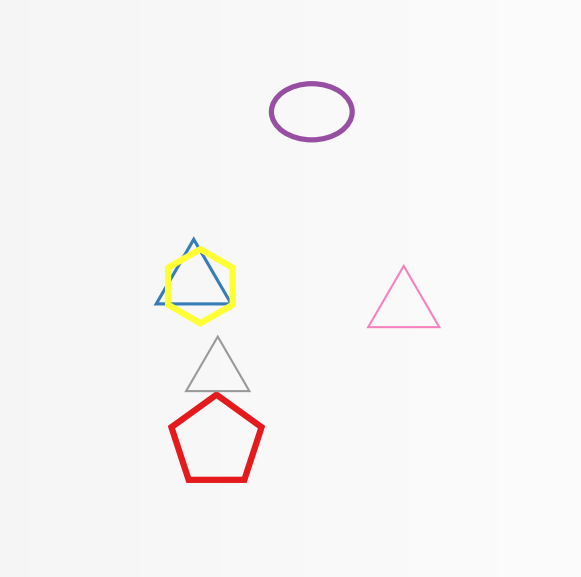[{"shape": "pentagon", "thickness": 3, "radius": 0.41, "center": [0.372, 0.234]}, {"shape": "triangle", "thickness": 1.5, "radius": 0.37, "center": [0.333, 0.51]}, {"shape": "oval", "thickness": 2.5, "radius": 0.35, "center": [0.536, 0.806]}, {"shape": "hexagon", "thickness": 3, "radius": 0.32, "center": [0.345, 0.503]}, {"shape": "triangle", "thickness": 1, "radius": 0.35, "center": [0.695, 0.468]}, {"shape": "triangle", "thickness": 1, "radius": 0.31, "center": [0.375, 0.353]}]